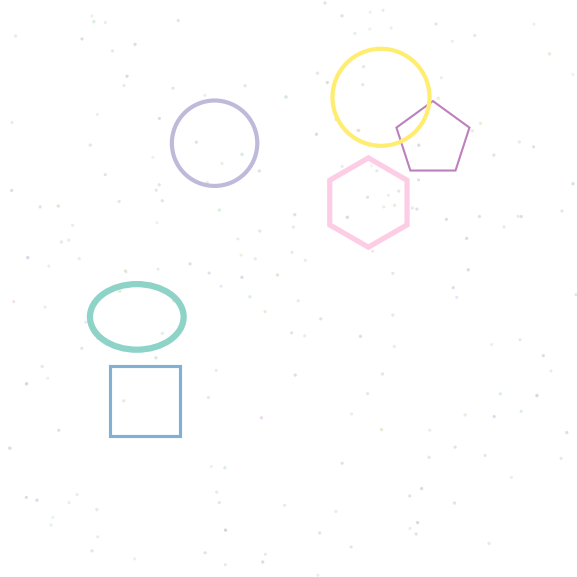[{"shape": "oval", "thickness": 3, "radius": 0.41, "center": [0.237, 0.45]}, {"shape": "circle", "thickness": 2, "radius": 0.37, "center": [0.372, 0.751]}, {"shape": "square", "thickness": 1.5, "radius": 0.3, "center": [0.25, 0.305]}, {"shape": "hexagon", "thickness": 2.5, "radius": 0.39, "center": [0.638, 0.648]}, {"shape": "pentagon", "thickness": 1, "radius": 0.33, "center": [0.75, 0.758]}, {"shape": "circle", "thickness": 2, "radius": 0.42, "center": [0.66, 0.831]}]